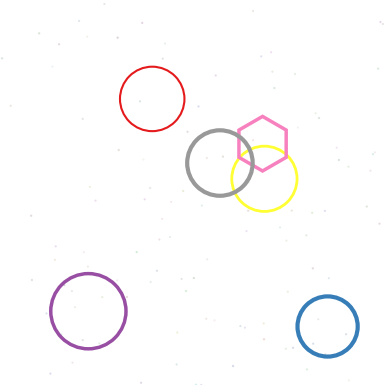[{"shape": "circle", "thickness": 1.5, "radius": 0.42, "center": [0.395, 0.743]}, {"shape": "circle", "thickness": 3, "radius": 0.39, "center": [0.851, 0.152]}, {"shape": "circle", "thickness": 2.5, "radius": 0.49, "center": [0.23, 0.192]}, {"shape": "circle", "thickness": 2, "radius": 0.42, "center": [0.687, 0.536]}, {"shape": "hexagon", "thickness": 2.5, "radius": 0.35, "center": [0.682, 0.627]}, {"shape": "circle", "thickness": 3, "radius": 0.43, "center": [0.571, 0.577]}]